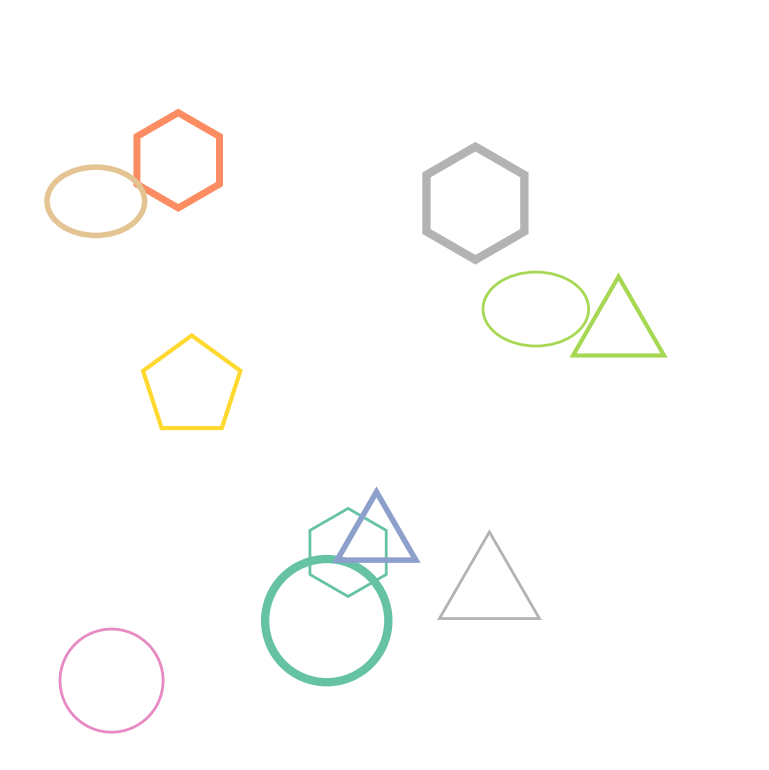[{"shape": "circle", "thickness": 3, "radius": 0.4, "center": [0.424, 0.194]}, {"shape": "hexagon", "thickness": 1, "radius": 0.29, "center": [0.452, 0.283]}, {"shape": "hexagon", "thickness": 2.5, "radius": 0.31, "center": [0.231, 0.792]}, {"shape": "triangle", "thickness": 2, "radius": 0.3, "center": [0.489, 0.302]}, {"shape": "circle", "thickness": 1, "radius": 0.33, "center": [0.145, 0.116]}, {"shape": "oval", "thickness": 1, "radius": 0.34, "center": [0.696, 0.599]}, {"shape": "triangle", "thickness": 1.5, "radius": 0.34, "center": [0.803, 0.572]}, {"shape": "pentagon", "thickness": 1.5, "radius": 0.33, "center": [0.249, 0.498]}, {"shape": "oval", "thickness": 2, "radius": 0.32, "center": [0.124, 0.739]}, {"shape": "hexagon", "thickness": 3, "radius": 0.37, "center": [0.617, 0.736]}, {"shape": "triangle", "thickness": 1, "radius": 0.37, "center": [0.636, 0.234]}]